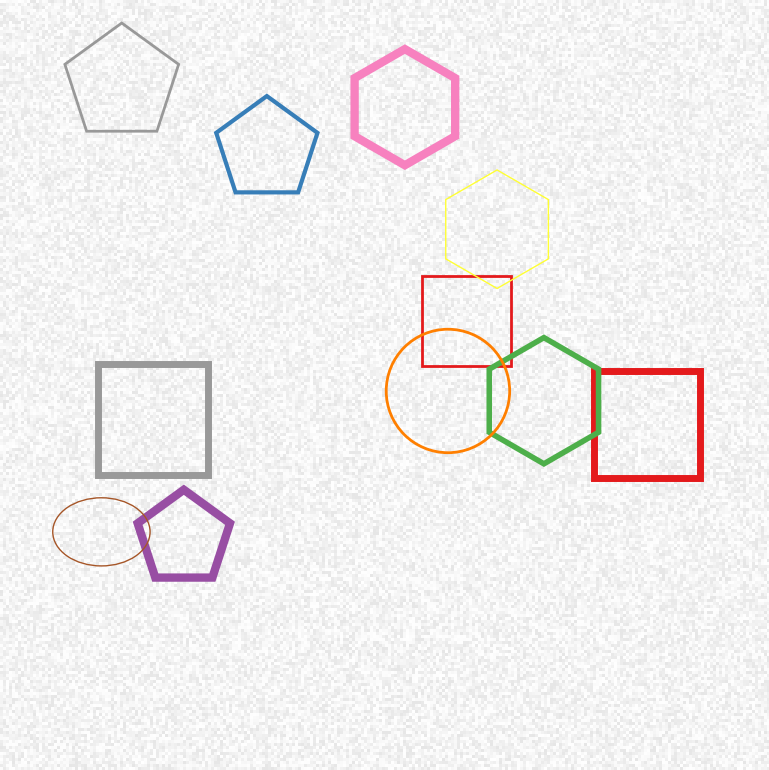[{"shape": "square", "thickness": 1, "radius": 0.29, "center": [0.606, 0.583]}, {"shape": "square", "thickness": 2.5, "radius": 0.35, "center": [0.841, 0.449]}, {"shape": "pentagon", "thickness": 1.5, "radius": 0.35, "center": [0.347, 0.806]}, {"shape": "hexagon", "thickness": 2, "radius": 0.41, "center": [0.706, 0.48]}, {"shape": "pentagon", "thickness": 3, "radius": 0.32, "center": [0.239, 0.301]}, {"shape": "circle", "thickness": 1, "radius": 0.4, "center": [0.582, 0.492]}, {"shape": "hexagon", "thickness": 0.5, "radius": 0.38, "center": [0.646, 0.702]}, {"shape": "oval", "thickness": 0.5, "radius": 0.32, "center": [0.132, 0.309]}, {"shape": "hexagon", "thickness": 3, "radius": 0.38, "center": [0.526, 0.861]}, {"shape": "pentagon", "thickness": 1, "radius": 0.39, "center": [0.158, 0.892]}, {"shape": "square", "thickness": 2.5, "radius": 0.36, "center": [0.199, 0.455]}]